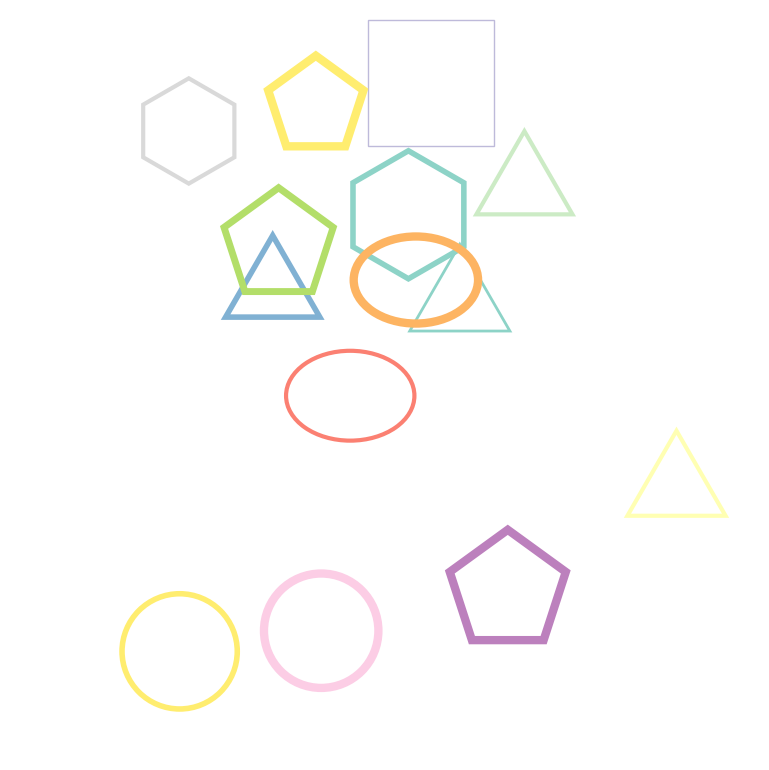[{"shape": "triangle", "thickness": 1, "radius": 0.38, "center": [0.597, 0.608]}, {"shape": "hexagon", "thickness": 2, "radius": 0.42, "center": [0.53, 0.721]}, {"shape": "triangle", "thickness": 1.5, "radius": 0.37, "center": [0.879, 0.367]}, {"shape": "square", "thickness": 0.5, "radius": 0.41, "center": [0.56, 0.892]}, {"shape": "oval", "thickness": 1.5, "radius": 0.42, "center": [0.455, 0.486]}, {"shape": "triangle", "thickness": 2, "radius": 0.35, "center": [0.354, 0.623]}, {"shape": "oval", "thickness": 3, "radius": 0.4, "center": [0.54, 0.636]}, {"shape": "pentagon", "thickness": 2.5, "radius": 0.37, "center": [0.362, 0.682]}, {"shape": "circle", "thickness": 3, "radius": 0.37, "center": [0.417, 0.181]}, {"shape": "hexagon", "thickness": 1.5, "radius": 0.34, "center": [0.245, 0.83]}, {"shape": "pentagon", "thickness": 3, "radius": 0.4, "center": [0.659, 0.233]}, {"shape": "triangle", "thickness": 1.5, "radius": 0.36, "center": [0.681, 0.758]}, {"shape": "circle", "thickness": 2, "radius": 0.37, "center": [0.233, 0.154]}, {"shape": "pentagon", "thickness": 3, "radius": 0.33, "center": [0.41, 0.863]}]